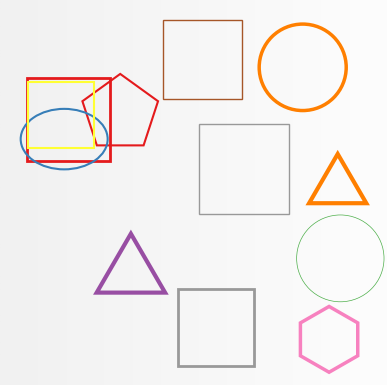[{"shape": "square", "thickness": 2, "radius": 0.54, "center": [0.176, 0.689]}, {"shape": "pentagon", "thickness": 1.5, "radius": 0.51, "center": [0.31, 0.705]}, {"shape": "oval", "thickness": 1.5, "radius": 0.56, "center": [0.166, 0.639]}, {"shape": "circle", "thickness": 0.5, "radius": 0.56, "center": [0.878, 0.329]}, {"shape": "triangle", "thickness": 3, "radius": 0.51, "center": [0.338, 0.291]}, {"shape": "triangle", "thickness": 3, "radius": 0.43, "center": [0.871, 0.515]}, {"shape": "circle", "thickness": 2.5, "radius": 0.56, "center": [0.781, 0.825]}, {"shape": "square", "thickness": 1.5, "radius": 0.43, "center": [0.157, 0.702]}, {"shape": "square", "thickness": 1, "radius": 0.51, "center": [0.522, 0.845]}, {"shape": "hexagon", "thickness": 2.5, "radius": 0.43, "center": [0.849, 0.119]}, {"shape": "square", "thickness": 2, "radius": 0.5, "center": [0.558, 0.149]}, {"shape": "square", "thickness": 1, "radius": 0.58, "center": [0.63, 0.56]}]